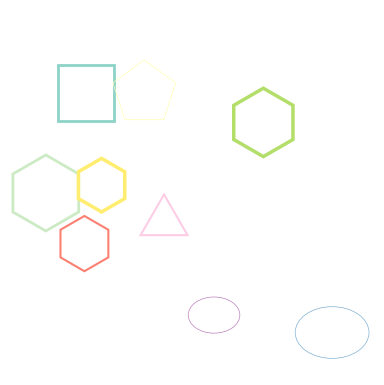[{"shape": "square", "thickness": 2, "radius": 0.37, "center": [0.223, 0.758]}, {"shape": "pentagon", "thickness": 0.5, "radius": 0.43, "center": [0.375, 0.758]}, {"shape": "hexagon", "thickness": 1.5, "radius": 0.36, "center": [0.219, 0.367]}, {"shape": "oval", "thickness": 0.5, "radius": 0.48, "center": [0.863, 0.136]}, {"shape": "hexagon", "thickness": 2.5, "radius": 0.44, "center": [0.684, 0.682]}, {"shape": "triangle", "thickness": 1.5, "radius": 0.35, "center": [0.426, 0.424]}, {"shape": "oval", "thickness": 0.5, "radius": 0.34, "center": [0.556, 0.182]}, {"shape": "hexagon", "thickness": 2, "radius": 0.49, "center": [0.119, 0.499]}, {"shape": "hexagon", "thickness": 2.5, "radius": 0.35, "center": [0.264, 0.519]}]